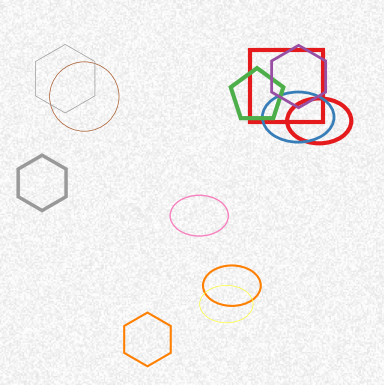[{"shape": "oval", "thickness": 3, "radius": 0.42, "center": [0.829, 0.686]}, {"shape": "square", "thickness": 3, "radius": 0.47, "center": [0.744, 0.776]}, {"shape": "oval", "thickness": 2, "radius": 0.47, "center": [0.775, 0.696]}, {"shape": "pentagon", "thickness": 3, "radius": 0.36, "center": [0.668, 0.751]}, {"shape": "hexagon", "thickness": 2, "radius": 0.4, "center": [0.776, 0.801]}, {"shape": "hexagon", "thickness": 1.5, "radius": 0.35, "center": [0.383, 0.118]}, {"shape": "oval", "thickness": 1.5, "radius": 0.38, "center": [0.602, 0.258]}, {"shape": "oval", "thickness": 0.5, "radius": 0.35, "center": [0.588, 0.21]}, {"shape": "circle", "thickness": 0.5, "radius": 0.45, "center": [0.219, 0.749]}, {"shape": "oval", "thickness": 1, "radius": 0.38, "center": [0.517, 0.44]}, {"shape": "hexagon", "thickness": 0.5, "radius": 0.45, "center": [0.169, 0.796]}, {"shape": "hexagon", "thickness": 2.5, "radius": 0.36, "center": [0.109, 0.525]}]